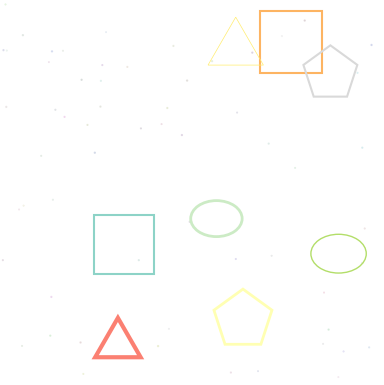[{"shape": "square", "thickness": 1.5, "radius": 0.38, "center": [0.322, 0.365]}, {"shape": "pentagon", "thickness": 2, "radius": 0.4, "center": [0.631, 0.17]}, {"shape": "triangle", "thickness": 3, "radius": 0.34, "center": [0.306, 0.106]}, {"shape": "square", "thickness": 1.5, "radius": 0.4, "center": [0.755, 0.892]}, {"shape": "oval", "thickness": 1, "radius": 0.36, "center": [0.879, 0.341]}, {"shape": "pentagon", "thickness": 1.5, "radius": 0.37, "center": [0.858, 0.809]}, {"shape": "oval", "thickness": 2, "radius": 0.33, "center": [0.562, 0.432]}, {"shape": "triangle", "thickness": 0.5, "radius": 0.41, "center": [0.612, 0.872]}]